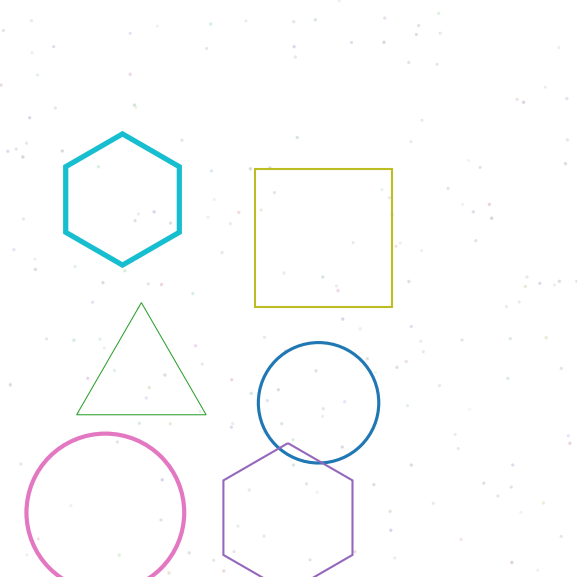[{"shape": "circle", "thickness": 1.5, "radius": 0.52, "center": [0.552, 0.302]}, {"shape": "triangle", "thickness": 0.5, "radius": 0.65, "center": [0.245, 0.346]}, {"shape": "hexagon", "thickness": 1, "radius": 0.65, "center": [0.499, 0.103]}, {"shape": "circle", "thickness": 2, "radius": 0.68, "center": [0.182, 0.112]}, {"shape": "square", "thickness": 1, "radius": 0.59, "center": [0.561, 0.587]}, {"shape": "hexagon", "thickness": 2.5, "radius": 0.57, "center": [0.212, 0.654]}]